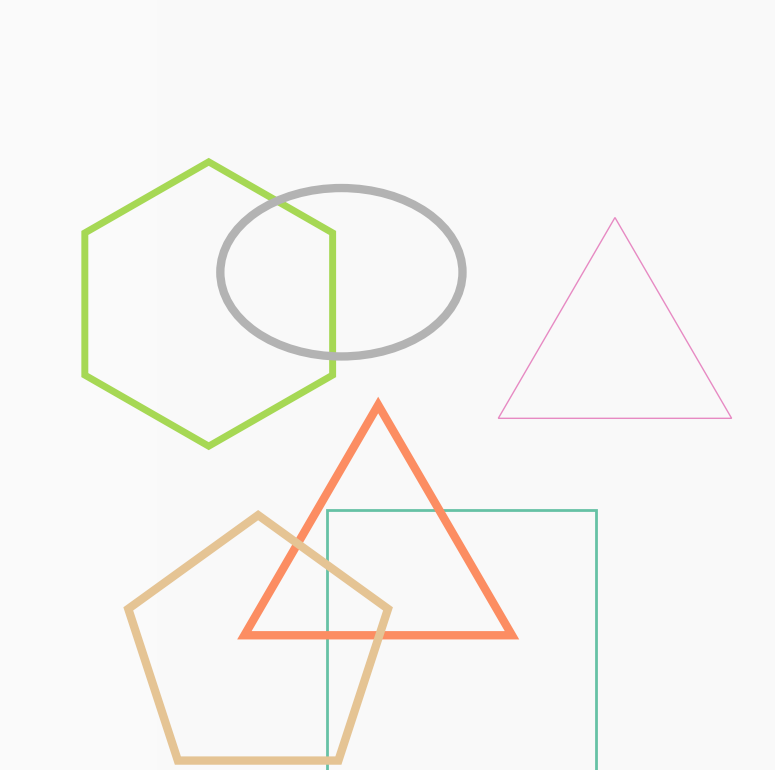[{"shape": "square", "thickness": 1, "radius": 0.87, "center": [0.595, 0.164]}, {"shape": "triangle", "thickness": 3, "radius": 1.0, "center": [0.488, 0.275]}, {"shape": "triangle", "thickness": 0.5, "radius": 0.87, "center": [0.794, 0.544]}, {"shape": "hexagon", "thickness": 2.5, "radius": 0.92, "center": [0.269, 0.605]}, {"shape": "pentagon", "thickness": 3, "radius": 0.88, "center": [0.333, 0.155]}, {"shape": "oval", "thickness": 3, "radius": 0.78, "center": [0.441, 0.646]}]